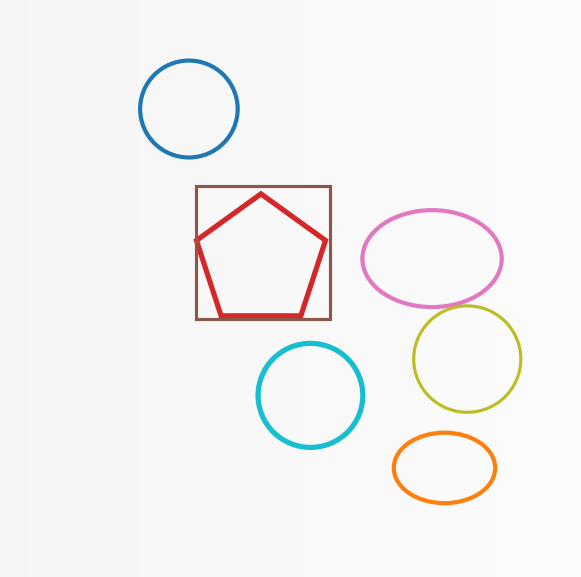[{"shape": "circle", "thickness": 2, "radius": 0.42, "center": [0.325, 0.81]}, {"shape": "oval", "thickness": 2, "radius": 0.44, "center": [0.765, 0.189]}, {"shape": "pentagon", "thickness": 2.5, "radius": 0.58, "center": [0.449, 0.547]}, {"shape": "square", "thickness": 1.5, "radius": 0.58, "center": [0.452, 0.563]}, {"shape": "oval", "thickness": 2, "radius": 0.6, "center": [0.743, 0.551]}, {"shape": "circle", "thickness": 1.5, "radius": 0.46, "center": [0.804, 0.377]}, {"shape": "circle", "thickness": 2.5, "radius": 0.45, "center": [0.534, 0.314]}]